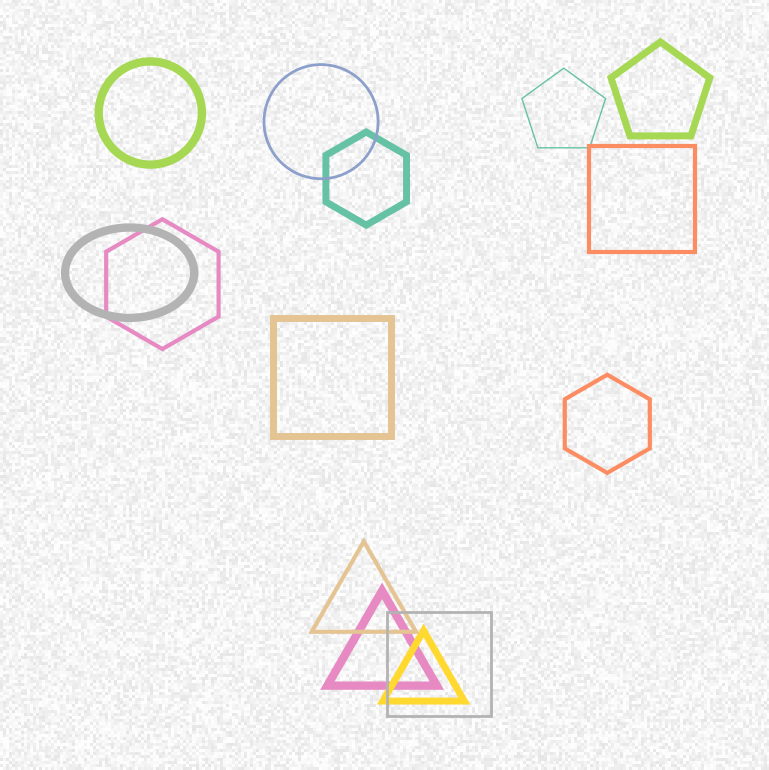[{"shape": "hexagon", "thickness": 2.5, "radius": 0.3, "center": [0.476, 0.768]}, {"shape": "pentagon", "thickness": 0.5, "radius": 0.29, "center": [0.732, 0.854]}, {"shape": "hexagon", "thickness": 1.5, "radius": 0.32, "center": [0.789, 0.45]}, {"shape": "square", "thickness": 1.5, "radius": 0.34, "center": [0.834, 0.741]}, {"shape": "circle", "thickness": 1, "radius": 0.37, "center": [0.417, 0.842]}, {"shape": "hexagon", "thickness": 1.5, "radius": 0.42, "center": [0.211, 0.631]}, {"shape": "triangle", "thickness": 3, "radius": 0.41, "center": [0.496, 0.151]}, {"shape": "pentagon", "thickness": 2.5, "radius": 0.34, "center": [0.858, 0.878]}, {"shape": "circle", "thickness": 3, "radius": 0.34, "center": [0.195, 0.853]}, {"shape": "triangle", "thickness": 2.5, "radius": 0.31, "center": [0.55, 0.12]}, {"shape": "triangle", "thickness": 1.5, "radius": 0.39, "center": [0.473, 0.219]}, {"shape": "square", "thickness": 2.5, "radius": 0.39, "center": [0.431, 0.51]}, {"shape": "square", "thickness": 1, "radius": 0.34, "center": [0.57, 0.138]}, {"shape": "oval", "thickness": 3, "radius": 0.42, "center": [0.168, 0.646]}]